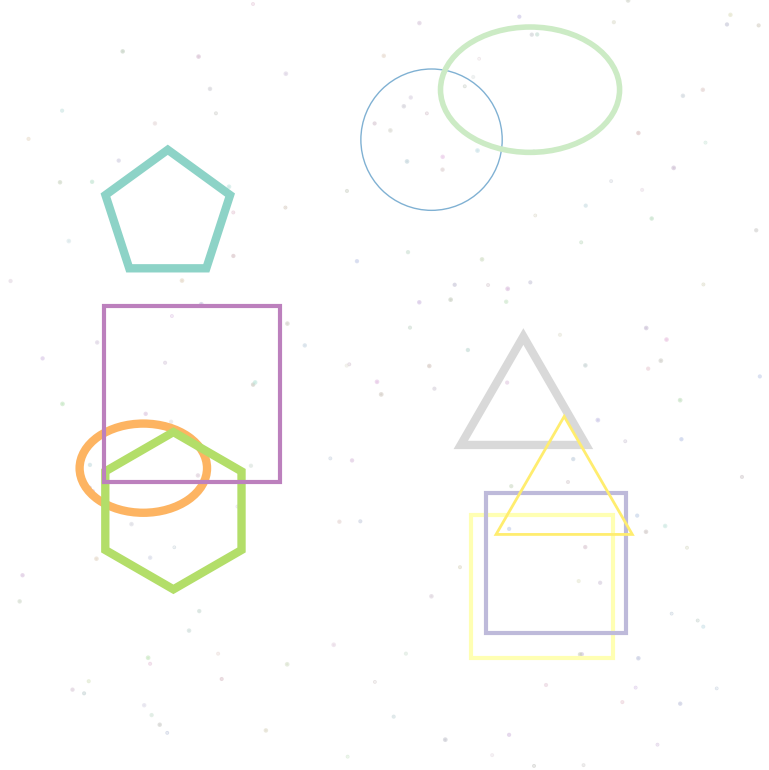[{"shape": "pentagon", "thickness": 3, "radius": 0.43, "center": [0.218, 0.72]}, {"shape": "square", "thickness": 1.5, "radius": 0.46, "center": [0.704, 0.238]}, {"shape": "square", "thickness": 1.5, "radius": 0.45, "center": [0.722, 0.268]}, {"shape": "circle", "thickness": 0.5, "radius": 0.46, "center": [0.56, 0.819]}, {"shape": "oval", "thickness": 3, "radius": 0.41, "center": [0.186, 0.392]}, {"shape": "hexagon", "thickness": 3, "radius": 0.51, "center": [0.225, 0.337]}, {"shape": "triangle", "thickness": 3, "radius": 0.47, "center": [0.68, 0.469]}, {"shape": "square", "thickness": 1.5, "radius": 0.57, "center": [0.249, 0.488]}, {"shape": "oval", "thickness": 2, "radius": 0.58, "center": [0.688, 0.884]}, {"shape": "triangle", "thickness": 1, "radius": 0.51, "center": [0.733, 0.357]}]